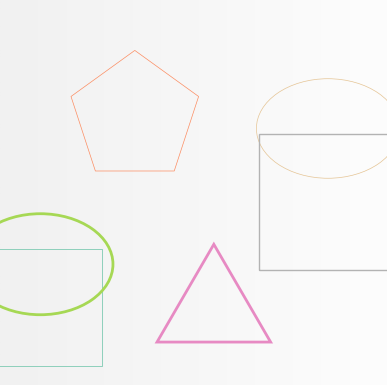[{"shape": "square", "thickness": 0.5, "radius": 0.76, "center": [0.112, 0.202]}, {"shape": "pentagon", "thickness": 0.5, "radius": 0.87, "center": [0.348, 0.696]}, {"shape": "triangle", "thickness": 2, "radius": 0.85, "center": [0.552, 0.196]}, {"shape": "oval", "thickness": 2, "radius": 0.94, "center": [0.104, 0.314]}, {"shape": "oval", "thickness": 0.5, "radius": 0.92, "center": [0.846, 0.666]}, {"shape": "square", "thickness": 1, "radius": 0.88, "center": [0.846, 0.474]}]